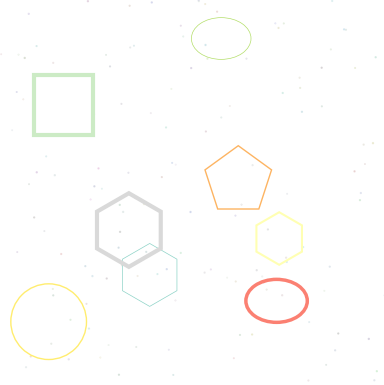[{"shape": "hexagon", "thickness": 0.5, "radius": 0.41, "center": [0.389, 0.286]}, {"shape": "hexagon", "thickness": 1.5, "radius": 0.34, "center": [0.725, 0.381]}, {"shape": "oval", "thickness": 2.5, "radius": 0.4, "center": [0.718, 0.219]}, {"shape": "pentagon", "thickness": 1, "radius": 0.45, "center": [0.619, 0.531]}, {"shape": "oval", "thickness": 0.5, "radius": 0.39, "center": [0.575, 0.9]}, {"shape": "hexagon", "thickness": 3, "radius": 0.48, "center": [0.335, 0.403]}, {"shape": "square", "thickness": 3, "radius": 0.39, "center": [0.165, 0.727]}, {"shape": "circle", "thickness": 1, "radius": 0.49, "center": [0.126, 0.165]}]